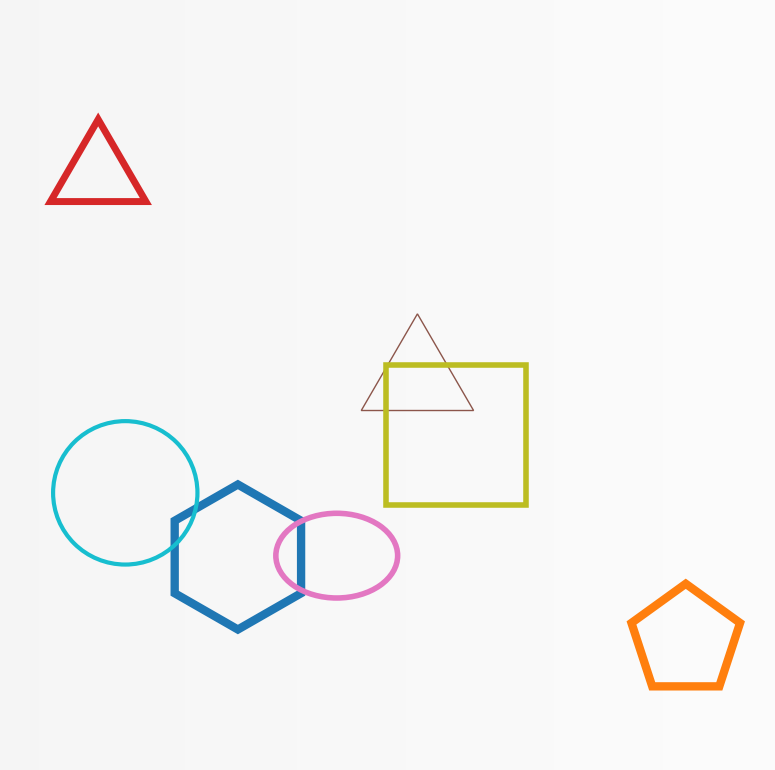[{"shape": "hexagon", "thickness": 3, "radius": 0.47, "center": [0.307, 0.277]}, {"shape": "pentagon", "thickness": 3, "radius": 0.37, "center": [0.885, 0.168]}, {"shape": "triangle", "thickness": 2.5, "radius": 0.36, "center": [0.127, 0.774]}, {"shape": "triangle", "thickness": 0.5, "radius": 0.42, "center": [0.539, 0.509]}, {"shape": "oval", "thickness": 2, "radius": 0.39, "center": [0.435, 0.278]}, {"shape": "square", "thickness": 2, "radius": 0.45, "center": [0.588, 0.435]}, {"shape": "circle", "thickness": 1.5, "radius": 0.47, "center": [0.162, 0.36]}]